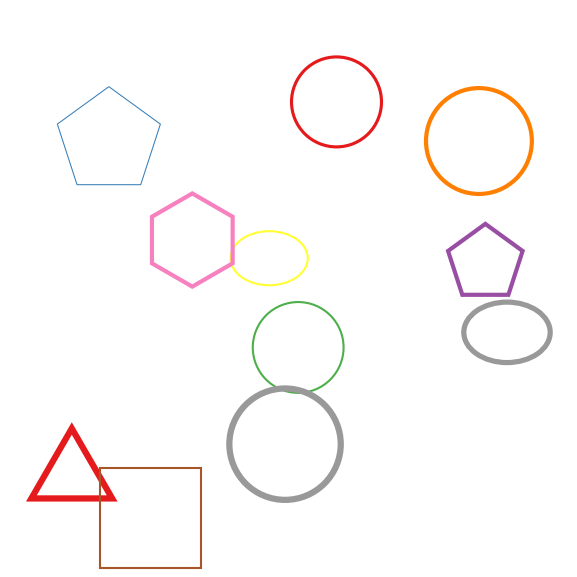[{"shape": "triangle", "thickness": 3, "radius": 0.4, "center": [0.124, 0.176]}, {"shape": "circle", "thickness": 1.5, "radius": 0.39, "center": [0.583, 0.823]}, {"shape": "pentagon", "thickness": 0.5, "radius": 0.47, "center": [0.189, 0.755]}, {"shape": "circle", "thickness": 1, "radius": 0.39, "center": [0.516, 0.397]}, {"shape": "pentagon", "thickness": 2, "radius": 0.34, "center": [0.84, 0.544]}, {"shape": "circle", "thickness": 2, "radius": 0.46, "center": [0.829, 0.755]}, {"shape": "oval", "thickness": 1, "radius": 0.33, "center": [0.466, 0.552]}, {"shape": "square", "thickness": 1, "radius": 0.43, "center": [0.26, 0.103]}, {"shape": "hexagon", "thickness": 2, "radius": 0.4, "center": [0.333, 0.584]}, {"shape": "oval", "thickness": 2.5, "radius": 0.37, "center": [0.878, 0.424]}, {"shape": "circle", "thickness": 3, "radius": 0.48, "center": [0.494, 0.23]}]